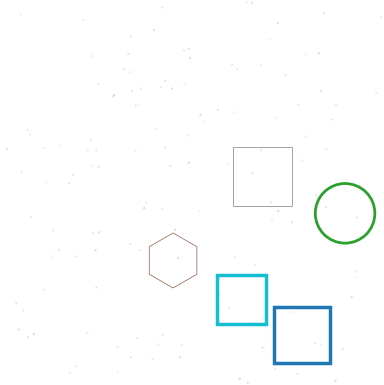[{"shape": "square", "thickness": 2.5, "radius": 0.36, "center": [0.785, 0.13]}, {"shape": "circle", "thickness": 2, "radius": 0.39, "center": [0.896, 0.446]}, {"shape": "hexagon", "thickness": 0.5, "radius": 0.36, "center": [0.45, 0.323]}, {"shape": "square", "thickness": 0.5, "radius": 0.39, "center": [0.682, 0.542]}, {"shape": "square", "thickness": 2.5, "radius": 0.32, "center": [0.628, 0.221]}]